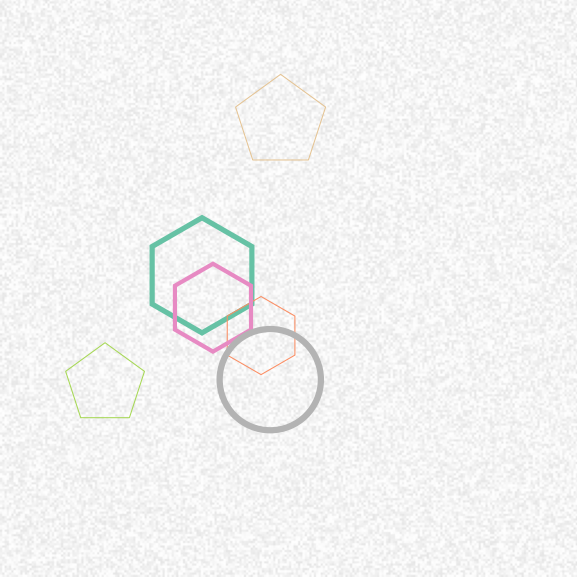[{"shape": "hexagon", "thickness": 2.5, "radius": 0.5, "center": [0.35, 0.522]}, {"shape": "hexagon", "thickness": 0.5, "radius": 0.34, "center": [0.452, 0.418]}, {"shape": "hexagon", "thickness": 2, "radius": 0.38, "center": [0.369, 0.466]}, {"shape": "pentagon", "thickness": 0.5, "radius": 0.36, "center": [0.182, 0.334]}, {"shape": "pentagon", "thickness": 0.5, "radius": 0.41, "center": [0.486, 0.788]}, {"shape": "circle", "thickness": 3, "radius": 0.44, "center": [0.468, 0.342]}]